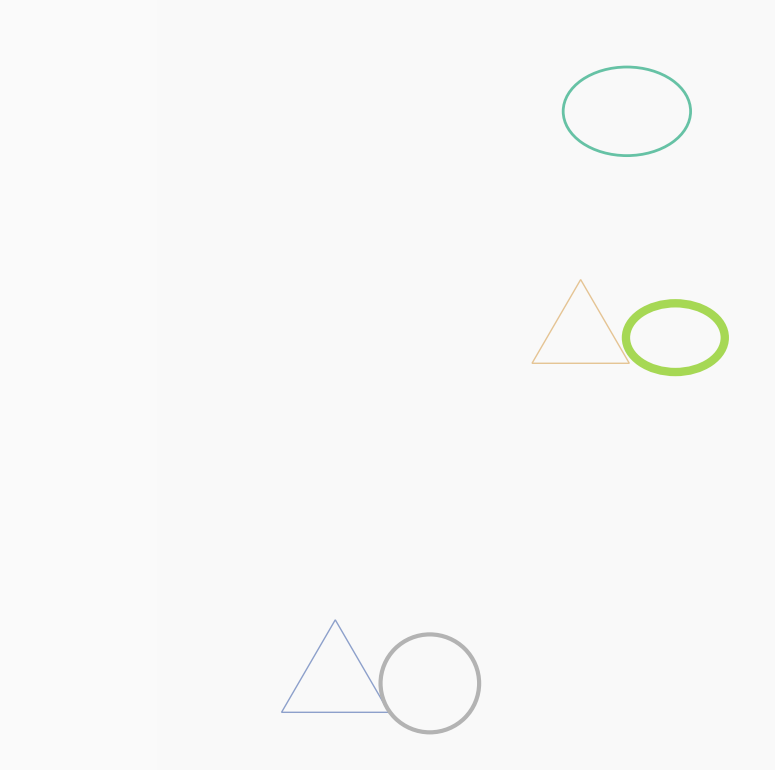[{"shape": "oval", "thickness": 1, "radius": 0.41, "center": [0.809, 0.855]}, {"shape": "triangle", "thickness": 0.5, "radius": 0.4, "center": [0.433, 0.115]}, {"shape": "oval", "thickness": 3, "radius": 0.32, "center": [0.871, 0.561]}, {"shape": "triangle", "thickness": 0.5, "radius": 0.36, "center": [0.749, 0.564]}, {"shape": "circle", "thickness": 1.5, "radius": 0.32, "center": [0.555, 0.112]}]